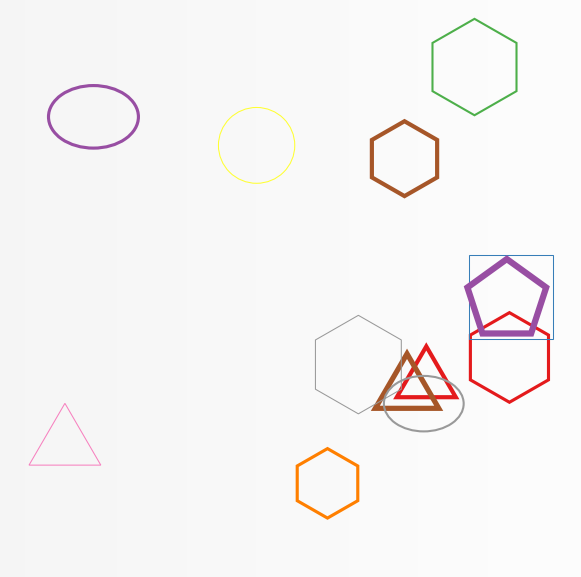[{"shape": "triangle", "thickness": 2, "radius": 0.29, "center": [0.733, 0.341]}, {"shape": "hexagon", "thickness": 1.5, "radius": 0.39, "center": [0.876, 0.38]}, {"shape": "square", "thickness": 0.5, "radius": 0.36, "center": [0.878, 0.485]}, {"shape": "hexagon", "thickness": 1, "radius": 0.42, "center": [0.816, 0.883]}, {"shape": "oval", "thickness": 1.5, "radius": 0.39, "center": [0.161, 0.797]}, {"shape": "pentagon", "thickness": 3, "radius": 0.36, "center": [0.872, 0.479]}, {"shape": "hexagon", "thickness": 1.5, "radius": 0.3, "center": [0.563, 0.162]}, {"shape": "circle", "thickness": 0.5, "radius": 0.33, "center": [0.441, 0.747]}, {"shape": "hexagon", "thickness": 2, "radius": 0.32, "center": [0.696, 0.724]}, {"shape": "triangle", "thickness": 2.5, "radius": 0.31, "center": [0.7, 0.324]}, {"shape": "triangle", "thickness": 0.5, "radius": 0.36, "center": [0.112, 0.229]}, {"shape": "hexagon", "thickness": 0.5, "radius": 0.43, "center": [0.617, 0.368]}, {"shape": "oval", "thickness": 1, "radius": 0.34, "center": [0.729, 0.3]}]